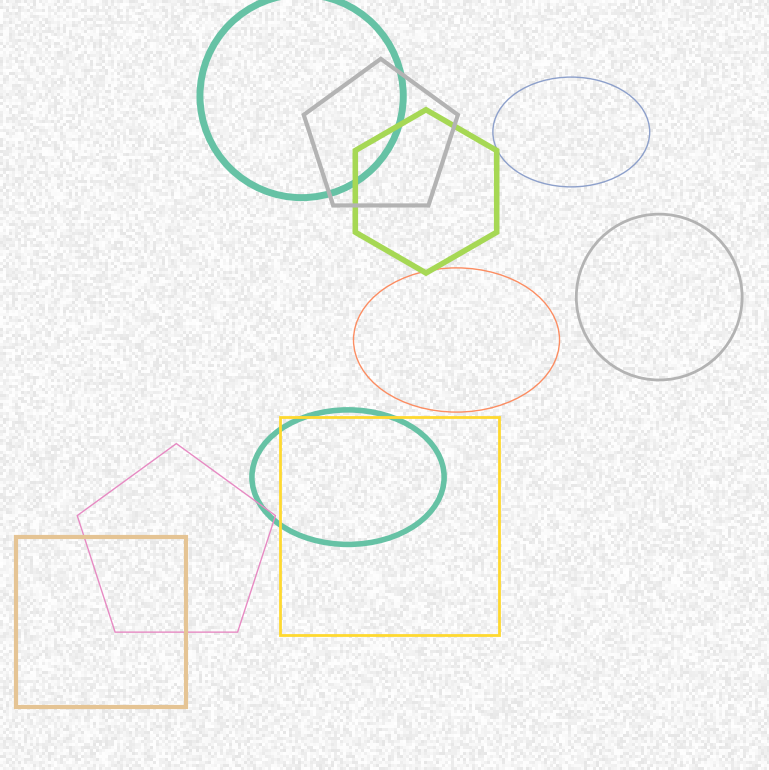[{"shape": "oval", "thickness": 2, "radius": 0.62, "center": [0.452, 0.38]}, {"shape": "circle", "thickness": 2.5, "radius": 0.66, "center": [0.392, 0.875]}, {"shape": "oval", "thickness": 0.5, "radius": 0.67, "center": [0.593, 0.558]}, {"shape": "oval", "thickness": 0.5, "radius": 0.51, "center": [0.742, 0.829]}, {"shape": "pentagon", "thickness": 0.5, "radius": 0.68, "center": [0.229, 0.289]}, {"shape": "hexagon", "thickness": 2, "radius": 0.53, "center": [0.553, 0.751]}, {"shape": "square", "thickness": 1, "radius": 0.71, "center": [0.506, 0.317]}, {"shape": "square", "thickness": 1.5, "radius": 0.55, "center": [0.131, 0.192]}, {"shape": "pentagon", "thickness": 1.5, "radius": 0.53, "center": [0.495, 0.818]}, {"shape": "circle", "thickness": 1, "radius": 0.54, "center": [0.856, 0.614]}]